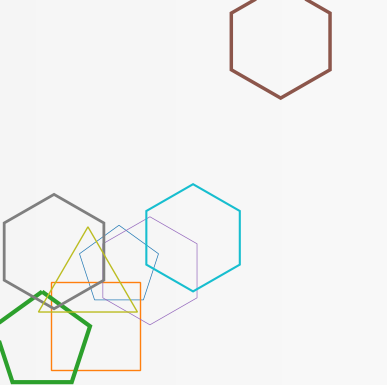[{"shape": "pentagon", "thickness": 0.5, "radius": 0.54, "center": [0.307, 0.308]}, {"shape": "square", "thickness": 1, "radius": 0.57, "center": [0.247, 0.153]}, {"shape": "pentagon", "thickness": 3, "radius": 0.65, "center": [0.109, 0.113]}, {"shape": "hexagon", "thickness": 0.5, "radius": 0.7, "center": [0.387, 0.297]}, {"shape": "hexagon", "thickness": 2.5, "radius": 0.74, "center": [0.724, 0.892]}, {"shape": "hexagon", "thickness": 2, "radius": 0.74, "center": [0.139, 0.347]}, {"shape": "triangle", "thickness": 1, "radius": 0.74, "center": [0.227, 0.263]}, {"shape": "hexagon", "thickness": 1.5, "radius": 0.7, "center": [0.498, 0.382]}]